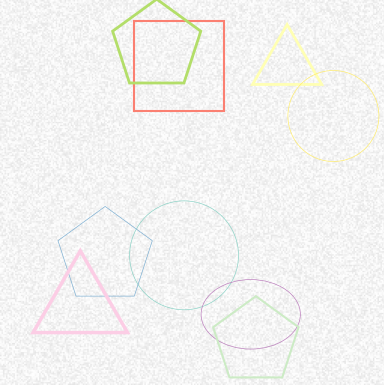[{"shape": "circle", "thickness": 0.5, "radius": 0.71, "center": [0.478, 0.337]}, {"shape": "triangle", "thickness": 2, "radius": 0.52, "center": [0.746, 0.833]}, {"shape": "square", "thickness": 1.5, "radius": 0.58, "center": [0.465, 0.829]}, {"shape": "pentagon", "thickness": 0.5, "radius": 0.64, "center": [0.273, 0.335]}, {"shape": "pentagon", "thickness": 2, "radius": 0.6, "center": [0.407, 0.882]}, {"shape": "triangle", "thickness": 2.5, "radius": 0.71, "center": [0.209, 0.207]}, {"shape": "oval", "thickness": 0.5, "radius": 0.64, "center": [0.651, 0.184]}, {"shape": "pentagon", "thickness": 1.5, "radius": 0.58, "center": [0.665, 0.114]}, {"shape": "circle", "thickness": 0.5, "radius": 0.59, "center": [0.866, 0.699]}]